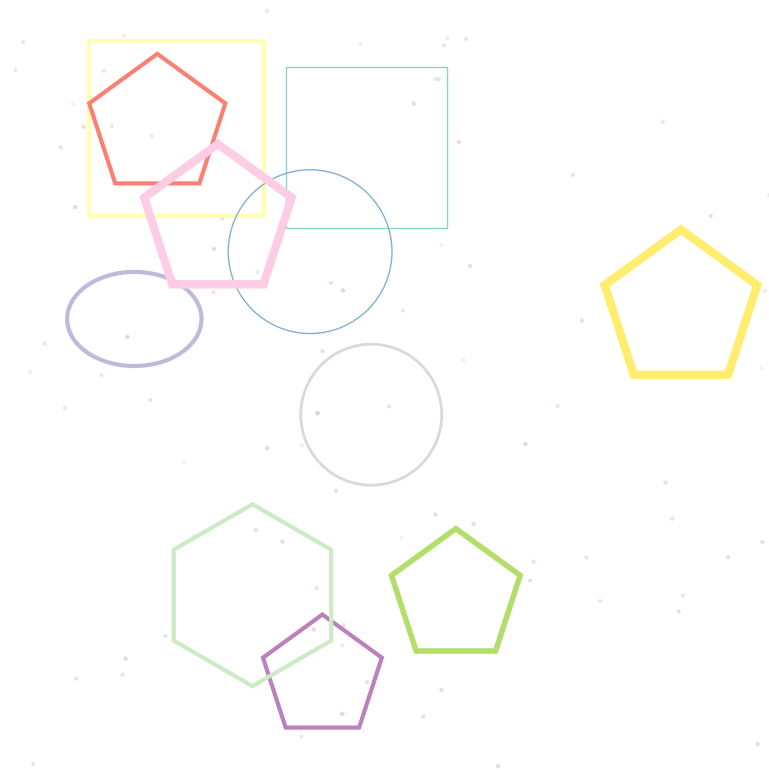[{"shape": "square", "thickness": 0.5, "radius": 0.52, "center": [0.476, 0.809]}, {"shape": "square", "thickness": 1.5, "radius": 0.57, "center": [0.23, 0.833]}, {"shape": "oval", "thickness": 1.5, "radius": 0.44, "center": [0.174, 0.586]}, {"shape": "pentagon", "thickness": 1.5, "radius": 0.46, "center": [0.204, 0.837]}, {"shape": "circle", "thickness": 0.5, "radius": 0.53, "center": [0.403, 0.673]}, {"shape": "pentagon", "thickness": 2, "radius": 0.44, "center": [0.592, 0.226]}, {"shape": "pentagon", "thickness": 3, "radius": 0.5, "center": [0.283, 0.712]}, {"shape": "circle", "thickness": 1, "radius": 0.46, "center": [0.482, 0.461]}, {"shape": "pentagon", "thickness": 1.5, "radius": 0.41, "center": [0.419, 0.121]}, {"shape": "hexagon", "thickness": 1.5, "radius": 0.59, "center": [0.328, 0.227]}, {"shape": "pentagon", "thickness": 3, "radius": 0.52, "center": [0.884, 0.598]}]